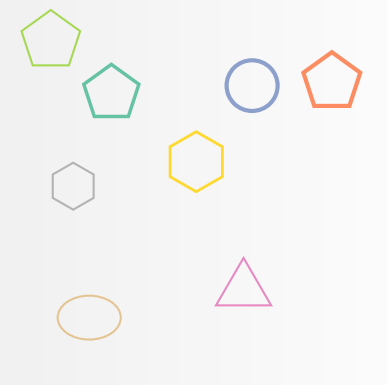[{"shape": "pentagon", "thickness": 2.5, "radius": 0.37, "center": [0.287, 0.758]}, {"shape": "pentagon", "thickness": 3, "radius": 0.39, "center": [0.856, 0.787]}, {"shape": "circle", "thickness": 3, "radius": 0.33, "center": [0.651, 0.778]}, {"shape": "triangle", "thickness": 1.5, "radius": 0.41, "center": [0.629, 0.248]}, {"shape": "pentagon", "thickness": 1.5, "radius": 0.4, "center": [0.131, 0.895]}, {"shape": "hexagon", "thickness": 2, "radius": 0.39, "center": [0.506, 0.58]}, {"shape": "oval", "thickness": 1.5, "radius": 0.41, "center": [0.23, 0.175]}, {"shape": "hexagon", "thickness": 1.5, "radius": 0.3, "center": [0.189, 0.516]}]